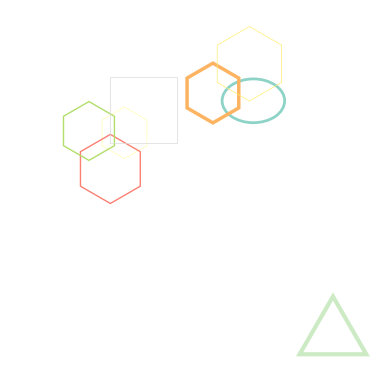[{"shape": "oval", "thickness": 2, "radius": 0.41, "center": [0.658, 0.738]}, {"shape": "hexagon", "thickness": 0.5, "radius": 0.34, "center": [0.323, 0.655]}, {"shape": "hexagon", "thickness": 1, "radius": 0.45, "center": [0.287, 0.561]}, {"shape": "hexagon", "thickness": 2.5, "radius": 0.39, "center": [0.553, 0.758]}, {"shape": "hexagon", "thickness": 1, "radius": 0.38, "center": [0.231, 0.66]}, {"shape": "square", "thickness": 0.5, "radius": 0.43, "center": [0.373, 0.715]}, {"shape": "triangle", "thickness": 3, "radius": 0.5, "center": [0.865, 0.13]}, {"shape": "hexagon", "thickness": 0.5, "radius": 0.48, "center": [0.648, 0.834]}]